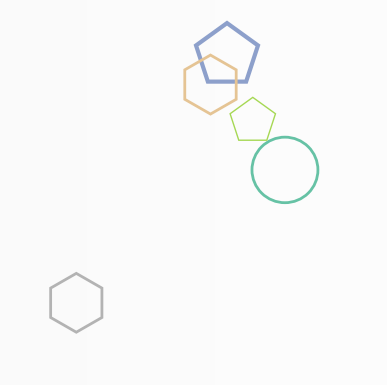[{"shape": "circle", "thickness": 2, "radius": 0.43, "center": [0.735, 0.559]}, {"shape": "pentagon", "thickness": 3, "radius": 0.42, "center": [0.586, 0.856]}, {"shape": "pentagon", "thickness": 1, "radius": 0.31, "center": [0.652, 0.686]}, {"shape": "hexagon", "thickness": 2, "radius": 0.38, "center": [0.543, 0.78]}, {"shape": "hexagon", "thickness": 2, "radius": 0.38, "center": [0.197, 0.214]}]